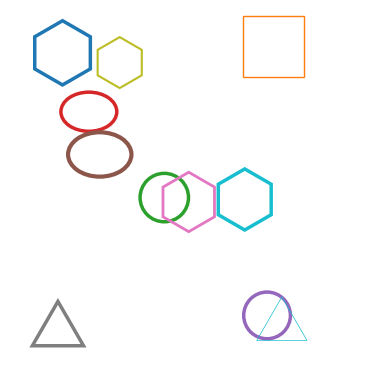[{"shape": "hexagon", "thickness": 2.5, "radius": 0.42, "center": [0.162, 0.863]}, {"shape": "square", "thickness": 1, "radius": 0.4, "center": [0.711, 0.879]}, {"shape": "circle", "thickness": 2.5, "radius": 0.31, "center": [0.427, 0.487]}, {"shape": "oval", "thickness": 2.5, "radius": 0.36, "center": [0.231, 0.71]}, {"shape": "circle", "thickness": 2.5, "radius": 0.3, "center": [0.694, 0.181]}, {"shape": "oval", "thickness": 3, "radius": 0.41, "center": [0.259, 0.599]}, {"shape": "hexagon", "thickness": 2, "radius": 0.39, "center": [0.49, 0.475]}, {"shape": "triangle", "thickness": 2.5, "radius": 0.38, "center": [0.15, 0.14]}, {"shape": "hexagon", "thickness": 1.5, "radius": 0.33, "center": [0.311, 0.837]}, {"shape": "hexagon", "thickness": 2.5, "radius": 0.4, "center": [0.636, 0.482]}, {"shape": "triangle", "thickness": 0.5, "radius": 0.38, "center": [0.732, 0.153]}]